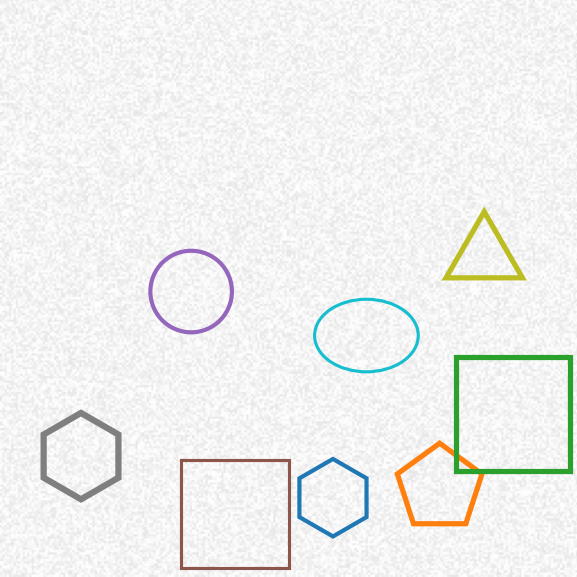[{"shape": "hexagon", "thickness": 2, "radius": 0.34, "center": [0.577, 0.137]}, {"shape": "pentagon", "thickness": 2.5, "radius": 0.39, "center": [0.761, 0.155]}, {"shape": "square", "thickness": 2.5, "radius": 0.49, "center": [0.888, 0.283]}, {"shape": "circle", "thickness": 2, "radius": 0.35, "center": [0.331, 0.494]}, {"shape": "square", "thickness": 1.5, "radius": 0.47, "center": [0.407, 0.109]}, {"shape": "hexagon", "thickness": 3, "radius": 0.37, "center": [0.14, 0.209]}, {"shape": "triangle", "thickness": 2.5, "radius": 0.38, "center": [0.839, 0.556]}, {"shape": "oval", "thickness": 1.5, "radius": 0.45, "center": [0.635, 0.418]}]